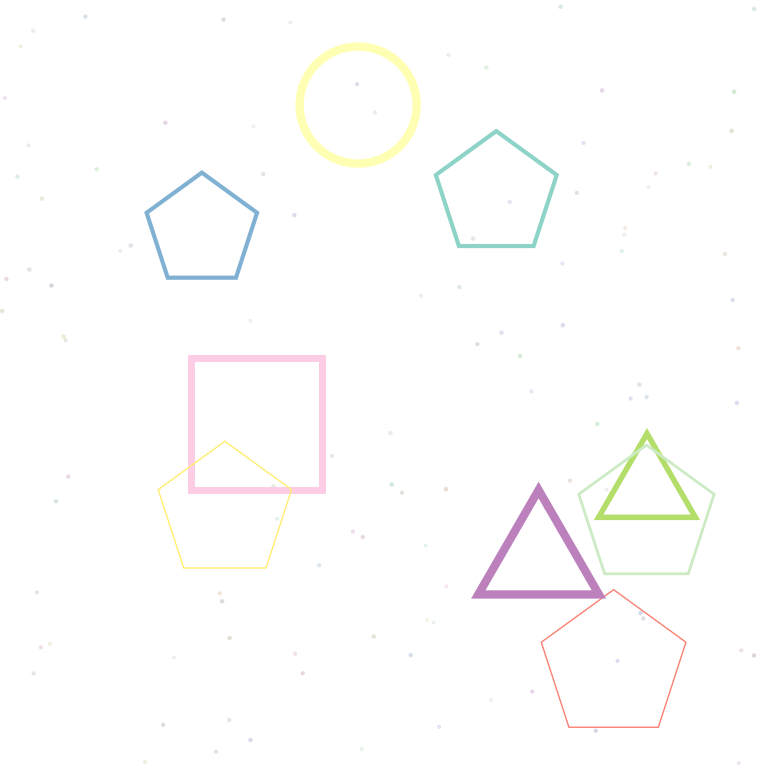[{"shape": "pentagon", "thickness": 1.5, "radius": 0.41, "center": [0.645, 0.747]}, {"shape": "circle", "thickness": 3, "radius": 0.38, "center": [0.465, 0.864]}, {"shape": "pentagon", "thickness": 0.5, "radius": 0.49, "center": [0.797, 0.135]}, {"shape": "pentagon", "thickness": 1.5, "radius": 0.38, "center": [0.262, 0.7]}, {"shape": "triangle", "thickness": 2, "radius": 0.36, "center": [0.84, 0.364]}, {"shape": "square", "thickness": 2.5, "radius": 0.43, "center": [0.333, 0.449]}, {"shape": "triangle", "thickness": 3, "radius": 0.45, "center": [0.699, 0.273]}, {"shape": "pentagon", "thickness": 1, "radius": 0.46, "center": [0.84, 0.33]}, {"shape": "pentagon", "thickness": 0.5, "radius": 0.46, "center": [0.292, 0.336]}]